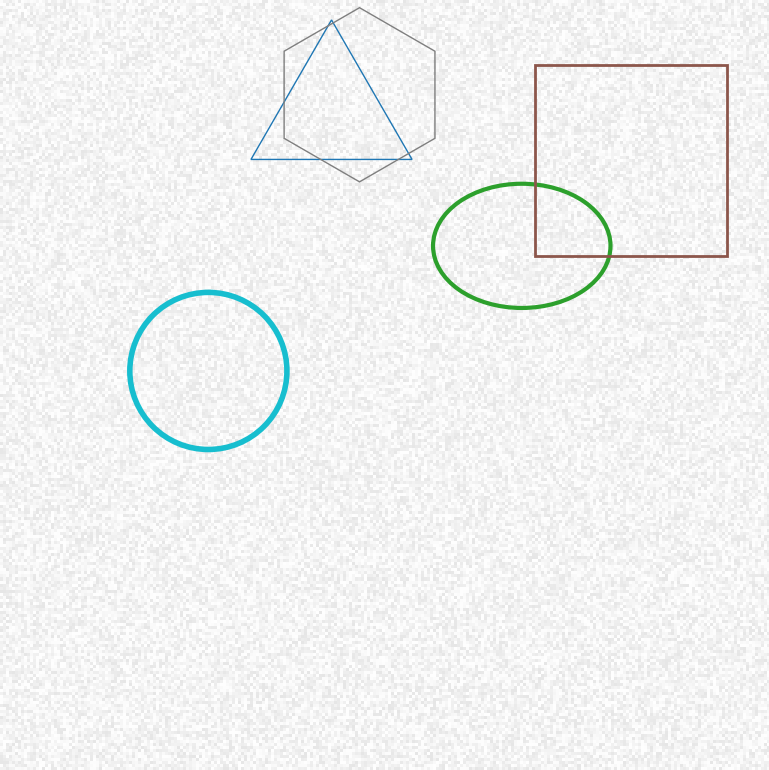[{"shape": "triangle", "thickness": 0.5, "radius": 0.6, "center": [0.431, 0.853]}, {"shape": "oval", "thickness": 1.5, "radius": 0.58, "center": [0.678, 0.681]}, {"shape": "square", "thickness": 1, "radius": 0.62, "center": [0.82, 0.791]}, {"shape": "hexagon", "thickness": 0.5, "radius": 0.57, "center": [0.467, 0.877]}, {"shape": "circle", "thickness": 2, "radius": 0.51, "center": [0.271, 0.518]}]